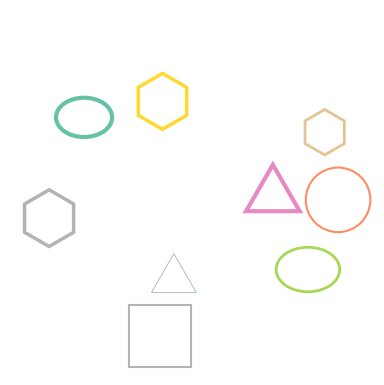[{"shape": "oval", "thickness": 3, "radius": 0.36, "center": [0.218, 0.695]}, {"shape": "circle", "thickness": 1.5, "radius": 0.42, "center": [0.878, 0.481]}, {"shape": "triangle", "thickness": 0.5, "radius": 0.34, "center": [0.452, 0.274]}, {"shape": "triangle", "thickness": 3, "radius": 0.4, "center": [0.709, 0.492]}, {"shape": "oval", "thickness": 2, "radius": 0.41, "center": [0.8, 0.3]}, {"shape": "hexagon", "thickness": 2.5, "radius": 0.36, "center": [0.422, 0.737]}, {"shape": "hexagon", "thickness": 2, "radius": 0.29, "center": [0.843, 0.657]}, {"shape": "hexagon", "thickness": 2.5, "radius": 0.37, "center": [0.128, 0.433]}, {"shape": "square", "thickness": 1.5, "radius": 0.4, "center": [0.416, 0.126]}]